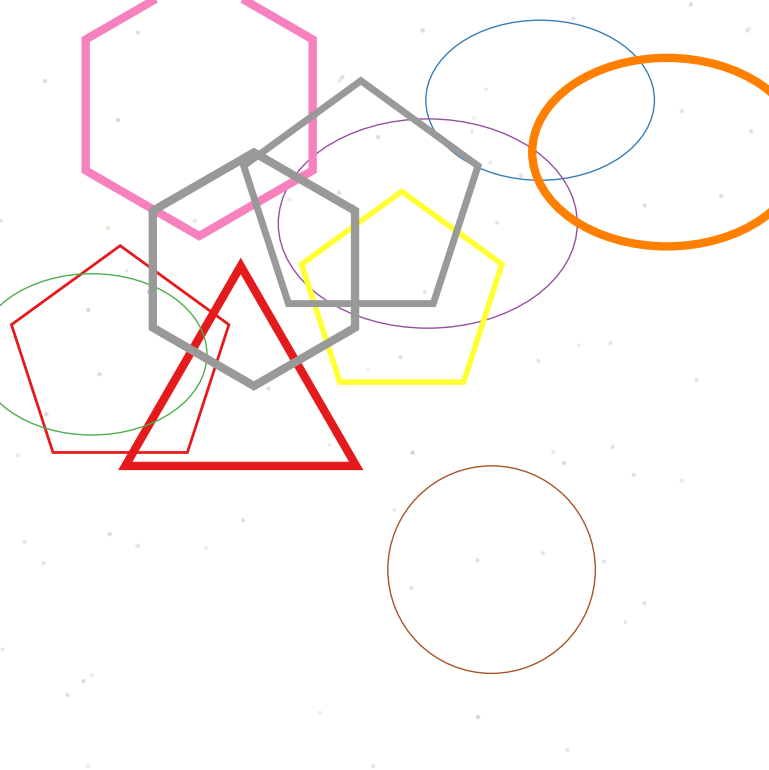[{"shape": "pentagon", "thickness": 1, "radius": 0.74, "center": [0.156, 0.532]}, {"shape": "triangle", "thickness": 3, "radius": 0.87, "center": [0.313, 0.481]}, {"shape": "oval", "thickness": 0.5, "radius": 0.74, "center": [0.701, 0.87]}, {"shape": "oval", "thickness": 0.5, "radius": 0.75, "center": [0.119, 0.54]}, {"shape": "oval", "thickness": 0.5, "radius": 0.97, "center": [0.556, 0.71]}, {"shape": "oval", "thickness": 3, "radius": 0.87, "center": [0.866, 0.802]}, {"shape": "pentagon", "thickness": 2, "radius": 0.68, "center": [0.522, 0.615]}, {"shape": "circle", "thickness": 0.5, "radius": 0.67, "center": [0.638, 0.26]}, {"shape": "hexagon", "thickness": 3, "radius": 0.85, "center": [0.259, 0.864]}, {"shape": "hexagon", "thickness": 3, "radius": 0.76, "center": [0.33, 0.65]}, {"shape": "pentagon", "thickness": 2.5, "radius": 0.8, "center": [0.469, 0.735]}]